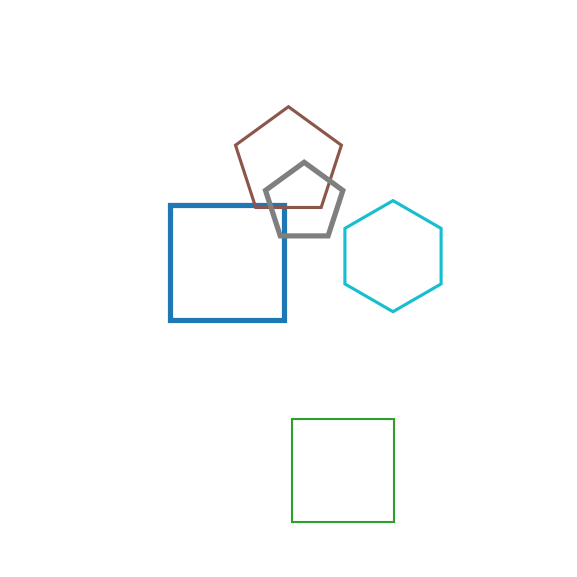[{"shape": "square", "thickness": 2.5, "radius": 0.5, "center": [0.393, 0.545]}, {"shape": "square", "thickness": 1, "radius": 0.44, "center": [0.594, 0.184]}, {"shape": "pentagon", "thickness": 1.5, "radius": 0.48, "center": [0.499, 0.718]}, {"shape": "pentagon", "thickness": 2.5, "radius": 0.35, "center": [0.527, 0.648]}, {"shape": "hexagon", "thickness": 1.5, "radius": 0.48, "center": [0.681, 0.556]}]